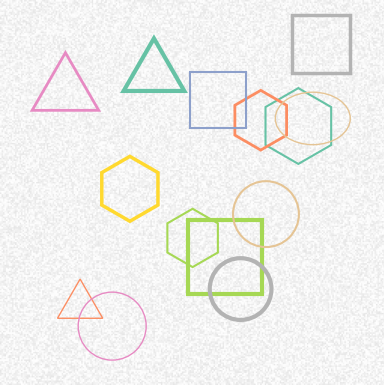[{"shape": "triangle", "thickness": 3, "radius": 0.45, "center": [0.4, 0.809]}, {"shape": "hexagon", "thickness": 1.5, "radius": 0.49, "center": [0.775, 0.673]}, {"shape": "hexagon", "thickness": 2, "radius": 0.39, "center": [0.677, 0.688]}, {"shape": "triangle", "thickness": 1, "radius": 0.34, "center": [0.208, 0.207]}, {"shape": "square", "thickness": 1.5, "radius": 0.36, "center": [0.565, 0.74]}, {"shape": "triangle", "thickness": 2, "radius": 0.5, "center": [0.17, 0.763]}, {"shape": "circle", "thickness": 1, "radius": 0.44, "center": [0.291, 0.153]}, {"shape": "hexagon", "thickness": 1.5, "radius": 0.38, "center": [0.5, 0.382]}, {"shape": "square", "thickness": 3, "radius": 0.48, "center": [0.586, 0.331]}, {"shape": "hexagon", "thickness": 2.5, "radius": 0.42, "center": [0.337, 0.51]}, {"shape": "circle", "thickness": 1.5, "radius": 0.43, "center": [0.691, 0.444]}, {"shape": "oval", "thickness": 1, "radius": 0.49, "center": [0.812, 0.692]}, {"shape": "circle", "thickness": 3, "radius": 0.4, "center": [0.625, 0.249]}, {"shape": "square", "thickness": 2.5, "radius": 0.37, "center": [0.833, 0.886]}]